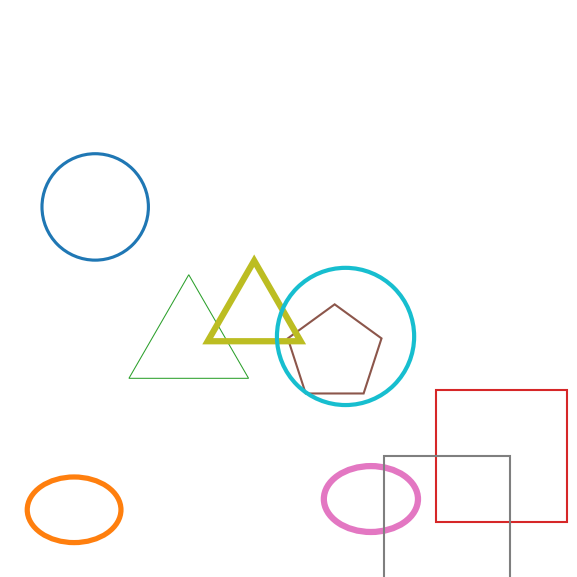[{"shape": "circle", "thickness": 1.5, "radius": 0.46, "center": [0.165, 0.641]}, {"shape": "oval", "thickness": 2.5, "radius": 0.41, "center": [0.128, 0.116]}, {"shape": "triangle", "thickness": 0.5, "radius": 0.6, "center": [0.327, 0.404]}, {"shape": "square", "thickness": 1, "radius": 0.57, "center": [0.869, 0.209]}, {"shape": "pentagon", "thickness": 1, "radius": 0.43, "center": [0.579, 0.387]}, {"shape": "oval", "thickness": 3, "radius": 0.41, "center": [0.642, 0.135]}, {"shape": "square", "thickness": 1, "radius": 0.54, "center": [0.775, 0.101]}, {"shape": "triangle", "thickness": 3, "radius": 0.46, "center": [0.44, 0.455]}, {"shape": "circle", "thickness": 2, "radius": 0.59, "center": [0.598, 0.417]}]